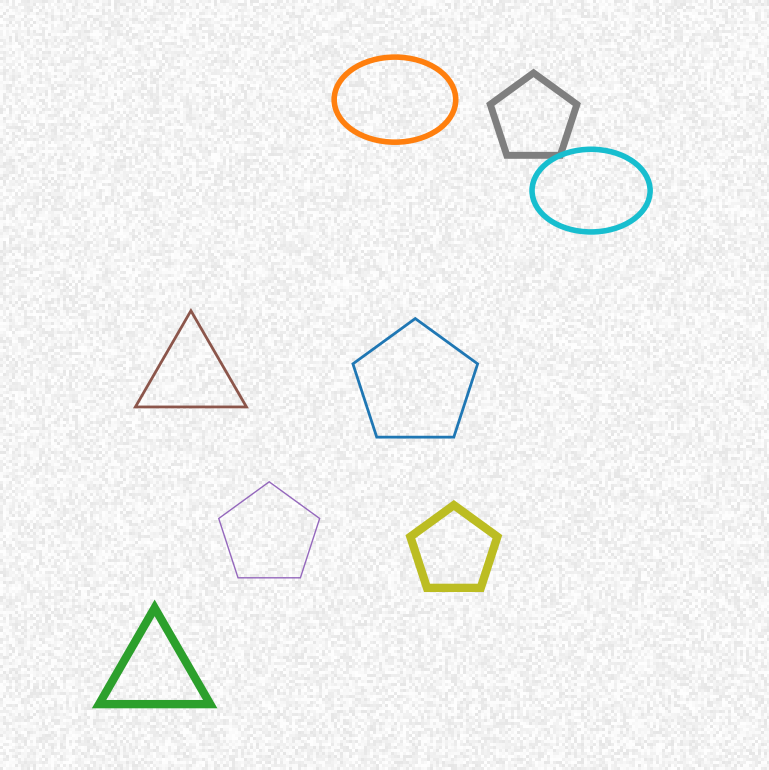[{"shape": "pentagon", "thickness": 1, "radius": 0.43, "center": [0.539, 0.501]}, {"shape": "oval", "thickness": 2, "radius": 0.39, "center": [0.513, 0.871]}, {"shape": "triangle", "thickness": 3, "radius": 0.42, "center": [0.201, 0.127]}, {"shape": "pentagon", "thickness": 0.5, "radius": 0.34, "center": [0.35, 0.305]}, {"shape": "triangle", "thickness": 1, "radius": 0.42, "center": [0.248, 0.513]}, {"shape": "pentagon", "thickness": 2.5, "radius": 0.3, "center": [0.693, 0.846]}, {"shape": "pentagon", "thickness": 3, "radius": 0.3, "center": [0.589, 0.285]}, {"shape": "oval", "thickness": 2, "radius": 0.38, "center": [0.768, 0.752]}]